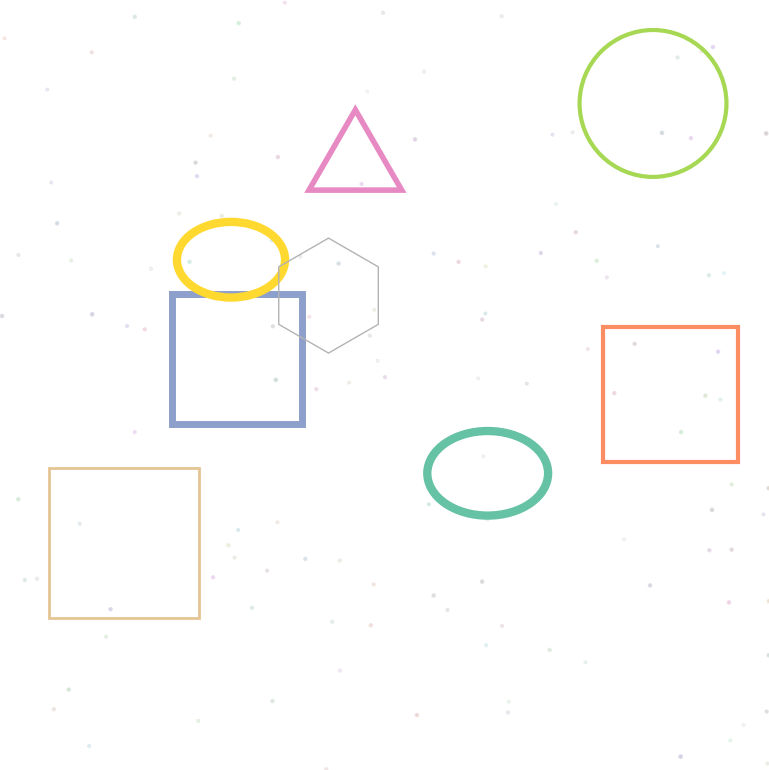[{"shape": "oval", "thickness": 3, "radius": 0.39, "center": [0.633, 0.385]}, {"shape": "square", "thickness": 1.5, "radius": 0.44, "center": [0.871, 0.488]}, {"shape": "square", "thickness": 2.5, "radius": 0.42, "center": [0.307, 0.533]}, {"shape": "triangle", "thickness": 2, "radius": 0.35, "center": [0.461, 0.788]}, {"shape": "circle", "thickness": 1.5, "radius": 0.48, "center": [0.848, 0.866]}, {"shape": "oval", "thickness": 3, "radius": 0.35, "center": [0.3, 0.663]}, {"shape": "square", "thickness": 1, "radius": 0.49, "center": [0.161, 0.294]}, {"shape": "hexagon", "thickness": 0.5, "radius": 0.37, "center": [0.427, 0.616]}]